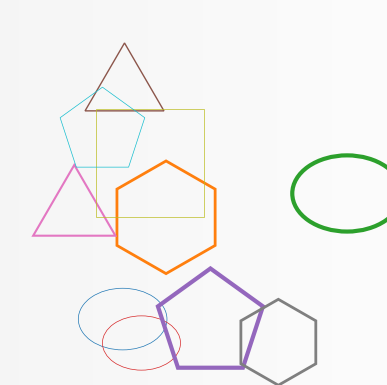[{"shape": "oval", "thickness": 0.5, "radius": 0.57, "center": [0.317, 0.171]}, {"shape": "hexagon", "thickness": 2, "radius": 0.73, "center": [0.429, 0.436]}, {"shape": "oval", "thickness": 3, "radius": 0.71, "center": [0.896, 0.497]}, {"shape": "oval", "thickness": 0.5, "radius": 0.5, "center": [0.365, 0.109]}, {"shape": "pentagon", "thickness": 3, "radius": 0.71, "center": [0.543, 0.16]}, {"shape": "triangle", "thickness": 1, "radius": 0.59, "center": [0.321, 0.771]}, {"shape": "triangle", "thickness": 1.5, "radius": 0.61, "center": [0.192, 0.449]}, {"shape": "hexagon", "thickness": 2, "radius": 0.56, "center": [0.718, 0.111]}, {"shape": "square", "thickness": 0.5, "radius": 0.7, "center": [0.388, 0.576]}, {"shape": "pentagon", "thickness": 0.5, "radius": 0.57, "center": [0.264, 0.659]}]